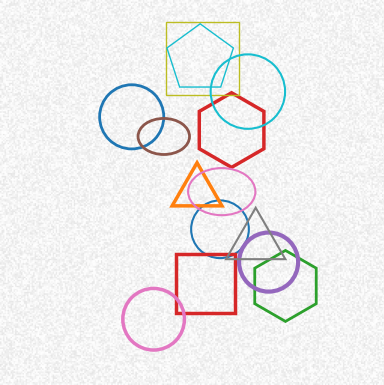[{"shape": "circle", "thickness": 2, "radius": 0.42, "center": [0.342, 0.696]}, {"shape": "circle", "thickness": 1.5, "radius": 0.37, "center": [0.571, 0.405]}, {"shape": "triangle", "thickness": 2.5, "radius": 0.37, "center": [0.512, 0.503]}, {"shape": "hexagon", "thickness": 2, "radius": 0.46, "center": [0.742, 0.257]}, {"shape": "hexagon", "thickness": 2.5, "radius": 0.48, "center": [0.602, 0.662]}, {"shape": "square", "thickness": 2.5, "radius": 0.38, "center": [0.533, 0.263]}, {"shape": "circle", "thickness": 3, "radius": 0.38, "center": [0.698, 0.319]}, {"shape": "oval", "thickness": 2, "radius": 0.33, "center": [0.425, 0.646]}, {"shape": "circle", "thickness": 2.5, "radius": 0.4, "center": [0.399, 0.171]}, {"shape": "oval", "thickness": 1.5, "radius": 0.44, "center": [0.576, 0.502]}, {"shape": "triangle", "thickness": 1.5, "radius": 0.44, "center": [0.664, 0.371]}, {"shape": "square", "thickness": 1, "radius": 0.48, "center": [0.526, 0.848]}, {"shape": "pentagon", "thickness": 1, "radius": 0.45, "center": [0.52, 0.847]}, {"shape": "circle", "thickness": 1.5, "radius": 0.48, "center": [0.644, 0.762]}]